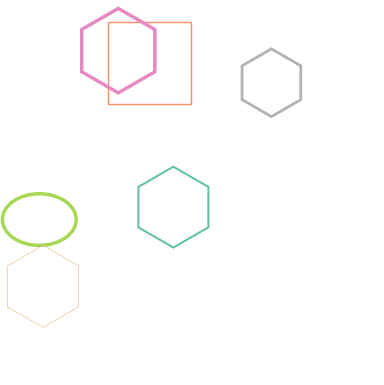[{"shape": "hexagon", "thickness": 1.5, "radius": 0.52, "center": [0.45, 0.462]}, {"shape": "square", "thickness": 1, "radius": 0.54, "center": [0.389, 0.837]}, {"shape": "hexagon", "thickness": 2.5, "radius": 0.55, "center": [0.307, 0.868]}, {"shape": "oval", "thickness": 2.5, "radius": 0.48, "center": [0.102, 0.43]}, {"shape": "hexagon", "thickness": 0.5, "radius": 0.53, "center": [0.112, 0.256]}, {"shape": "hexagon", "thickness": 2, "radius": 0.44, "center": [0.705, 0.785]}]